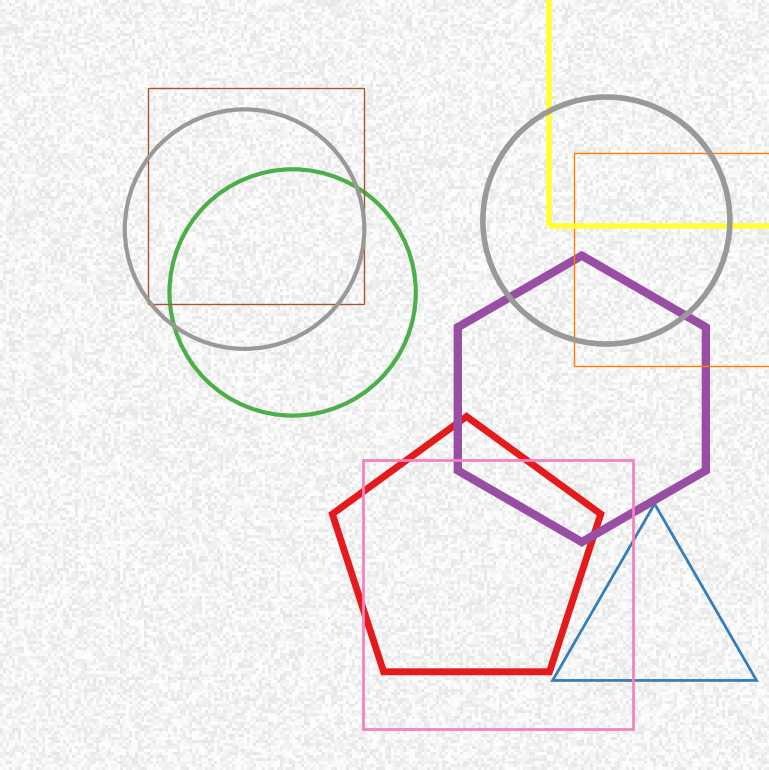[{"shape": "pentagon", "thickness": 2.5, "radius": 0.92, "center": [0.606, 0.276]}, {"shape": "triangle", "thickness": 1, "radius": 0.76, "center": [0.85, 0.193]}, {"shape": "circle", "thickness": 1.5, "radius": 0.8, "center": [0.38, 0.62]}, {"shape": "hexagon", "thickness": 3, "radius": 0.93, "center": [0.756, 0.482]}, {"shape": "square", "thickness": 0.5, "radius": 0.69, "center": [0.884, 0.663]}, {"shape": "square", "thickness": 2, "radius": 0.84, "center": [0.882, 0.876]}, {"shape": "square", "thickness": 0.5, "radius": 0.7, "center": [0.333, 0.745]}, {"shape": "square", "thickness": 1, "radius": 0.88, "center": [0.647, 0.228]}, {"shape": "circle", "thickness": 2, "radius": 0.8, "center": [0.788, 0.714]}, {"shape": "circle", "thickness": 1.5, "radius": 0.78, "center": [0.318, 0.702]}]